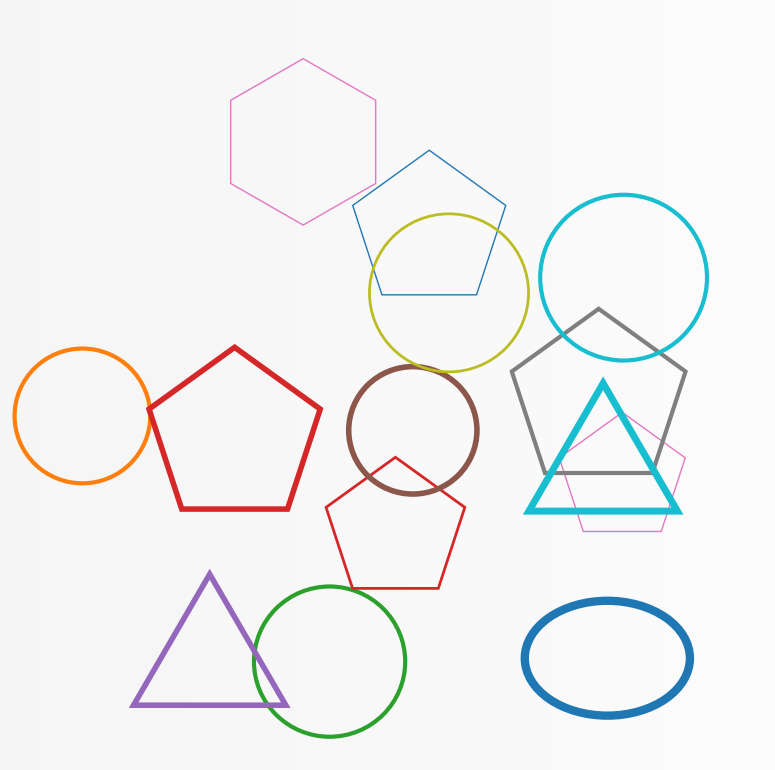[{"shape": "oval", "thickness": 3, "radius": 0.53, "center": [0.784, 0.145]}, {"shape": "pentagon", "thickness": 0.5, "radius": 0.52, "center": [0.554, 0.701]}, {"shape": "circle", "thickness": 1.5, "radius": 0.44, "center": [0.106, 0.46]}, {"shape": "circle", "thickness": 1.5, "radius": 0.49, "center": [0.425, 0.141]}, {"shape": "pentagon", "thickness": 2, "radius": 0.58, "center": [0.303, 0.433]}, {"shape": "pentagon", "thickness": 1, "radius": 0.47, "center": [0.51, 0.312]}, {"shape": "triangle", "thickness": 2, "radius": 0.57, "center": [0.271, 0.141]}, {"shape": "circle", "thickness": 2, "radius": 0.41, "center": [0.533, 0.441]}, {"shape": "pentagon", "thickness": 0.5, "radius": 0.43, "center": [0.803, 0.379]}, {"shape": "hexagon", "thickness": 0.5, "radius": 0.54, "center": [0.391, 0.816]}, {"shape": "pentagon", "thickness": 1.5, "radius": 0.59, "center": [0.772, 0.481]}, {"shape": "circle", "thickness": 1, "radius": 0.51, "center": [0.579, 0.62]}, {"shape": "circle", "thickness": 1.5, "radius": 0.54, "center": [0.805, 0.639]}, {"shape": "triangle", "thickness": 2.5, "radius": 0.55, "center": [0.778, 0.392]}]